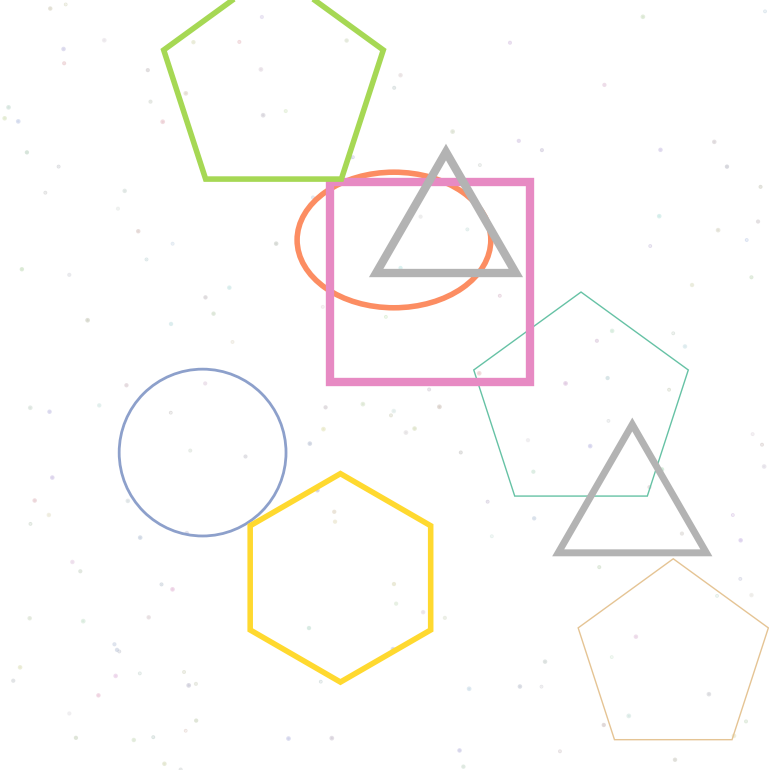[{"shape": "pentagon", "thickness": 0.5, "radius": 0.73, "center": [0.755, 0.474]}, {"shape": "oval", "thickness": 2, "radius": 0.63, "center": [0.512, 0.688]}, {"shape": "circle", "thickness": 1, "radius": 0.54, "center": [0.263, 0.412]}, {"shape": "square", "thickness": 3, "radius": 0.65, "center": [0.558, 0.634]}, {"shape": "pentagon", "thickness": 2, "radius": 0.75, "center": [0.355, 0.889]}, {"shape": "hexagon", "thickness": 2, "radius": 0.68, "center": [0.442, 0.25]}, {"shape": "pentagon", "thickness": 0.5, "radius": 0.65, "center": [0.874, 0.144]}, {"shape": "triangle", "thickness": 2.5, "radius": 0.56, "center": [0.821, 0.338]}, {"shape": "triangle", "thickness": 3, "radius": 0.52, "center": [0.579, 0.698]}]